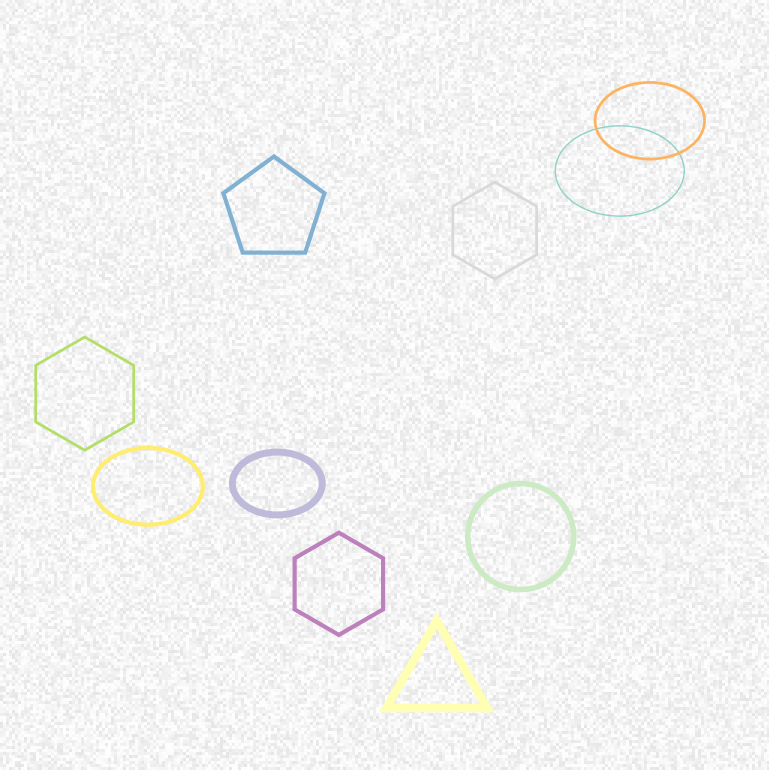[{"shape": "oval", "thickness": 0.5, "radius": 0.42, "center": [0.805, 0.778]}, {"shape": "triangle", "thickness": 3, "radius": 0.38, "center": [0.567, 0.118]}, {"shape": "oval", "thickness": 2.5, "radius": 0.29, "center": [0.36, 0.372]}, {"shape": "pentagon", "thickness": 1.5, "radius": 0.35, "center": [0.356, 0.728]}, {"shape": "oval", "thickness": 1, "radius": 0.36, "center": [0.844, 0.843]}, {"shape": "hexagon", "thickness": 1, "radius": 0.37, "center": [0.11, 0.489]}, {"shape": "hexagon", "thickness": 1, "radius": 0.31, "center": [0.642, 0.701]}, {"shape": "hexagon", "thickness": 1.5, "radius": 0.33, "center": [0.44, 0.242]}, {"shape": "circle", "thickness": 2, "radius": 0.34, "center": [0.676, 0.303]}, {"shape": "oval", "thickness": 1.5, "radius": 0.36, "center": [0.192, 0.368]}]